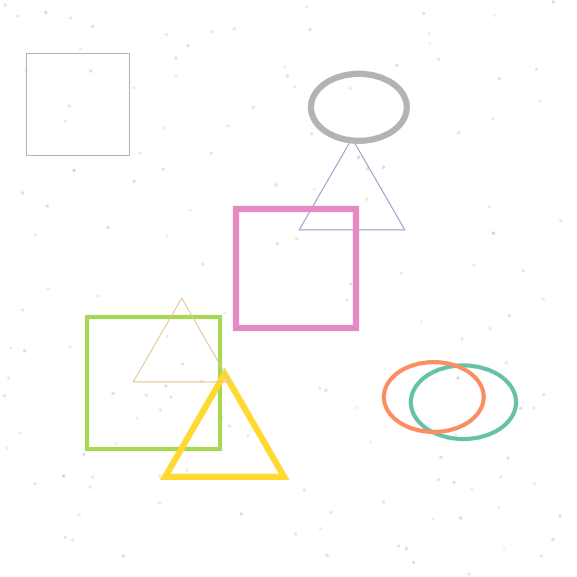[{"shape": "oval", "thickness": 2, "radius": 0.46, "center": [0.802, 0.303]}, {"shape": "oval", "thickness": 2, "radius": 0.43, "center": [0.751, 0.312]}, {"shape": "triangle", "thickness": 0.5, "radius": 0.53, "center": [0.61, 0.654]}, {"shape": "square", "thickness": 3, "radius": 0.52, "center": [0.513, 0.534]}, {"shape": "square", "thickness": 2, "radius": 0.57, "center": [0.266, 0.336]}, {"shape": "triangle", "thickness": 3, "radius": 0.6, "center": [0.389, 0.233]}, {"shape": "triangle", "thickness": 0.5, "radius": 0.48, "center": [0.315, 0.386]}, {"shape": "oval", "thickness": 3, "radius": 0.41, "center": [0.621, 0.813]}, {"shape": "square", "thickness": 0.5, "radius": 0.44, "center": [0.134, 0.819]}]